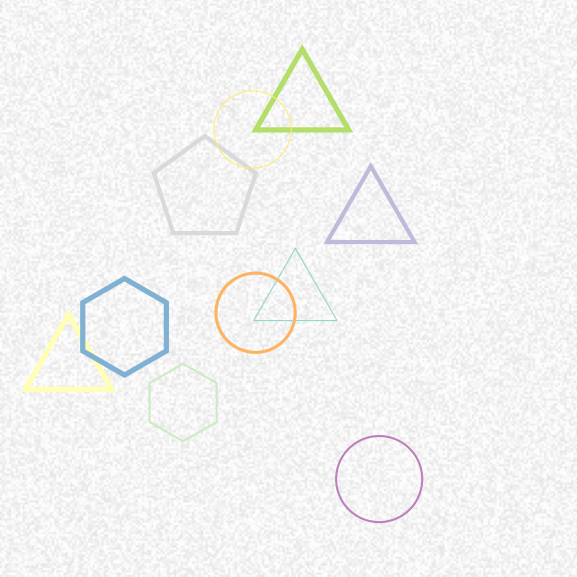[{"shape": "triangle", "thickness": 0.5, "radius": 0.42, "center": [0.511, 0.486]}, {"shape": "triangle", "thickness": 2.5, "radius": 0.43, "center": [0.119, 0.368]}, {"shape": "triangle", "thickness": 2, "radius": 0.44, "center": [0.642, 0.624]}, {"shape": "hexagon", "thickness": 2.5, "radius": 0.42, "center": [0.216, 0.433]}, {"shape": "circle", "thickness": 1.5, "radius": 0.34, "center": [0.443, 0.458]}, {"shape": "triangle", "thickness": 2.5, "radius": 0.47, "center": [0.523, 0.821]}, {"shape": "pentagon", "thickness": 2, "radius": 0.46, "center": [0.355, 0.671]}, {"shape": "circle", "thickness": 1, "radius": 0.37, "center": [0.657, 0.17]}, {"shape": "hexagon", "thickness": 1, "radius": 0.34, "center": [0.317, 0.302]}, {"shape": "circle", "thickness": 0.5, "radius": 0.33, "center": [0.437, 0.775]}]